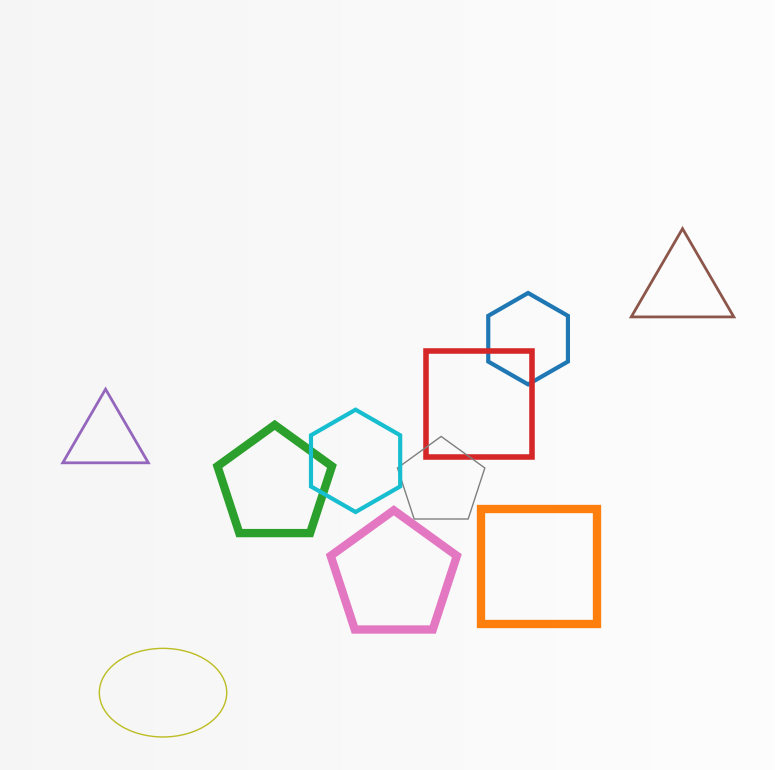[{"shape": "hexagon", "thickness": 1.5, "radius": 0.3, "center": [0.681, 0.56]}, {"shape": "square", "thickness": 3, "radius": 0.37, "center": [0.696, 0.264]}, {"shape": "pentagon", "thickness": 3, "radius": 0.39, "center": [0.354, 0.371]}, {"shape": "square", "thickness": 2, "radius": 0.34, "center": [0.618, 0.475]}, {"shape": "triangle", "thickness": 1, "radius": 0.32, "center": [0.136, 0.431]}, {"shape": "triangle", "thickness": 1, "radius": 0.38, "center": [0.881, 0.627]}, {"shape": "pentagon", "thickness": 3, "radius": 0.43, "center": [0.508, 0.252]}, {"shape": "pentagon", "thickness": 0.5, "radius": 0.3, "center": [0.569, 0.374]}, {"shape": "oval", "thickness": 0.5, "radius": 0.41, "center": [0.21, 0.1]}, {"shape": "hexagon", "thickness": 1.5, "radius": 0.33, "center": [0.459, 0.401]}]